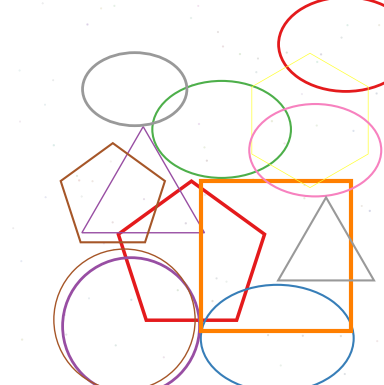[{"shape": "oval", "thickness": 2, "radius": 0.87, "center": [0.898, 0.885]}, {"shape": "pentagon", "thickness": 2.5, "radius": 1.0, "center": [0.497, 0.33]}, {"shape": "oval", "thickness": 1.5, "radius": 0.99, "center": [0.72, 0.121]}, {"shape": "oval", "thickness": 1.5, "radius": 0.9, "center": [0.576, 0.664]}, {"shape": "circle", "thickness": 2, "radius": 0.89, "center": [0.34, 0.153]}, {"shape": "triangle", "thickness": 1, "radius": 0.92, "center": [0.372, 0.487]}, {"shape": "square", "thickness": 3, "radius": 0.98, "center": [0.717, 0.336]}, {"shape": "hexagon", "thickness": 0.5, "radius": 0.87, "center": [0.805, 0.687]}, {"shape": "circle", "thickness": 1, "radius": 0.92, "center": [0.323, 0.17]}, {"shape": "pentagon", "thickness": 1.5, "radius": 0.71, "center": [0.293, 0.486]}, {"shape": "oval", "thickness": 1.5, "radius": 0.86, "center": [0.819, 0.61]}, {"shape": "triangle", "thickness": 1.5, "radius": 0.72, "center": [0.847, 0.343]}, {"shape": "oval", "thickness": 2, "radius": 0.68, "center": [0.35, 0.768]}]